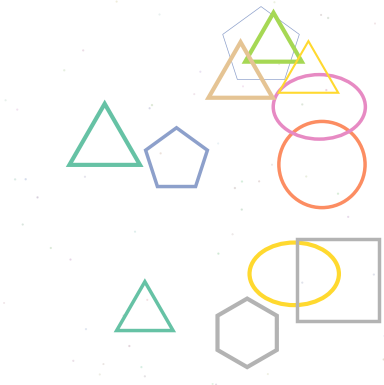[{"shape": "triangle", "thickness": 2.5, "radius": 0.42, "center": [0.376, 0.184]}, {"shape": "triangle", "thickness": 3, "radius": 0.53, "center": [0.272, 0.625]}, {"shape": "circle", "thickness": 2.5, "radius": 0.56, "center": [0.836, 0.573]}, {"shape": "pentagon", "thickness": 0.5, "radius": 0.52, "center": [0.678, 0.878]}, {"shape": "pentagon", "thickness": 2.5, "radius": 0.42, "center": [0.458, 0.584]}, {"shape": "oval", "thickness": 2.5, "radius": 0.6, "center": [0.829, 0.722]}, {"shape": "triangle", "thickness": 3, "radius": 0.42, "center": [0.71, 0.882]}, {"shape": "oval", "thickness": 3, "radius": 0.58, "center": [0.764, 0.289]}, {"shape": "triangle", "thickness": 1.5, "radius": 0.45, "center": [0.801, 0.804]}, {"shape": "triangle", "thickness": 3, "radius": 0.48, "center": [0.625, 0.794]}, {"shape": "hexagon", "thickness": 3, "radius": 0.44, "center": [0.642, 0.135]}, {"shape": "square", "thickness": 2.5, "radius": 0.53, "center": [0.877, 0.273]}]